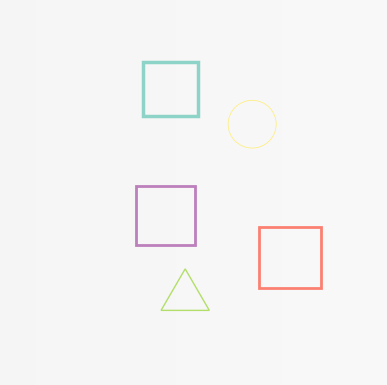[{"shape": "square", "thickness": 2.5, "radius": 0.35, "center": [0.441, 0.769]}, {"shape": "square", "thickness": 2, "radius": 0.4, "center": [0.748, 0.332]}, {"shape": "triangle", "thickness": 1, "radius": 0.36, "center": [0.478, 0.23]}, {"shape": "square", "thickness": 2, "radius": 0.38, "center": [0.427, 0.441]}, {"shape": "circle", "thickness": 0.5, "radius": 0.31, "center": [0.651, 0.677]}]